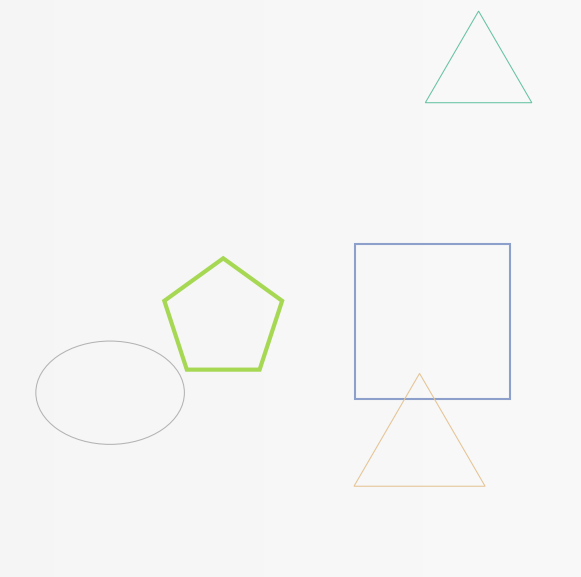[{"shape": "triangle", "thickness": 0.5, "radius": 0.53, "center": [0.823, 0.874]}, {"shape": "square", "thickness": 1, "radius": 0.67, "center": [0.744, 0.442]}, {"shape": "pentagon", "thickness": 2, "radius": 0.53, "center": [0.384, 0.445]}, {"shape": "triangle", "thickness": 0.5, "radius": 0.65, "center": [0.722, 0.222]}, {"shape": "oval", "thickness": 0.5, "radius": 0.64, "center": [0.189, 0.319]}]